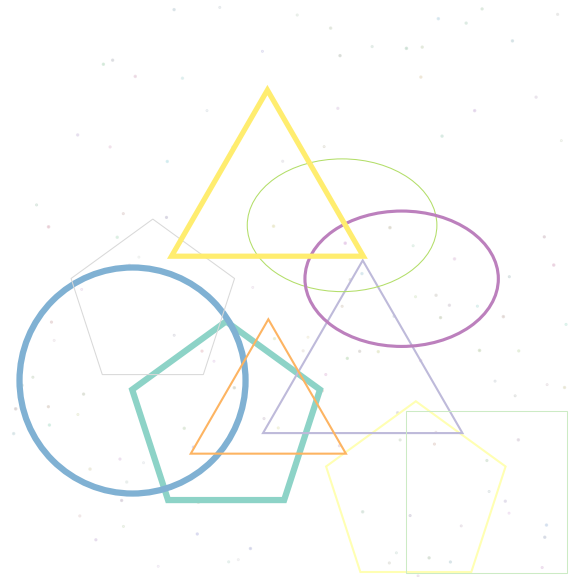[{"shape": "pentagon", "thickness": 3, "radius": 0.85, "center": [0.392, 0.272]}, {"shape": "pentagon", "thickness": 1, "radius": 0.82, "center": [0.72, 0.141]}, {"shape": "triangle", "thickness": 1, "radius": 1.0, "center": [0.628, 0.349]}, {"shape": "circle", "thickness": 3, "radius": 0.98, "center": [0.229, 0.34]}, {"shape": "triangle", "thickness": 1, "radius": 0.78, "center": [0.465, 0.291]}, {"shape": "oval", "thickness": 0.5, "radius": 0.82, "center": [0.592, 0.609]}, {"shape": "pentagon", "thickness": 0.5, "radius": 0.74, "center": [0.265, 0.471]}, {"shape": "oval", "thickness": 1.5, "radius": 0.84, "center": [0.695, 0.516]}, {"shape": "square", "thickness": 0.5, "radius": 0.7, "center": [0.842, 0.147]}, {"shape": "triangle", "thickness": 2.5, "radius": 0.96, "center": [0.463, 0.651]}]